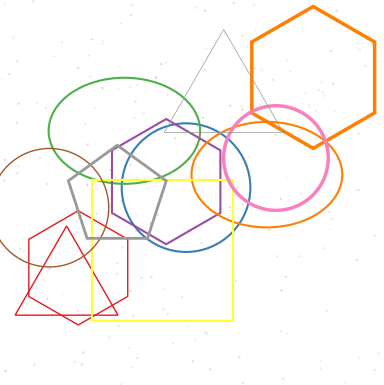[{"shape": "hexagon", "thickness": 1, "radius": 0.74, "center": [0.203, 0.304]}, {"shape": "triangle", "thickness": 1, "radius": 0.77, "center": [0.173, 0.259]}, {"shape": "circle", "thickness": 1.5, "radius": 0.84, "center": [0.483, 0.513]}, {"shape": "oval", "thickness": 1.5, "radius": 0.98, "center": [0.323, 0.66]}, {"shape": "hexagon", "thickness": 1.5, "radius": 0.81, "center": [0.432, 0.528]}, {"shape": "hexagon", "thickness": 2.5, "radius": 0.92, "center": [0.814, 0.799]}, {"shape": "oval", "thickness": 1.5, "radius": 0.98, "center": [0.693, 0.546]}, {"shape": "square", "thickness": 1.5, "radius": 0.92, "center": [0.422, 0.349]}, {"shape": "circle", "thickness": 1, "radius": 0.77, "center": [0.129, 0.461]}, {"shape": "circle", "thickness": 2.5, "radius": 0.68, "center": [0.717, 0.589]}, {"shape": "triangle", "thickness": 0.5, "radius": 0.89, "center": [0.581, 0.745]}, {"shape": "pentagon", "thickness": 2, "radius": 0.67, "center": [0.305, 0.489]}]